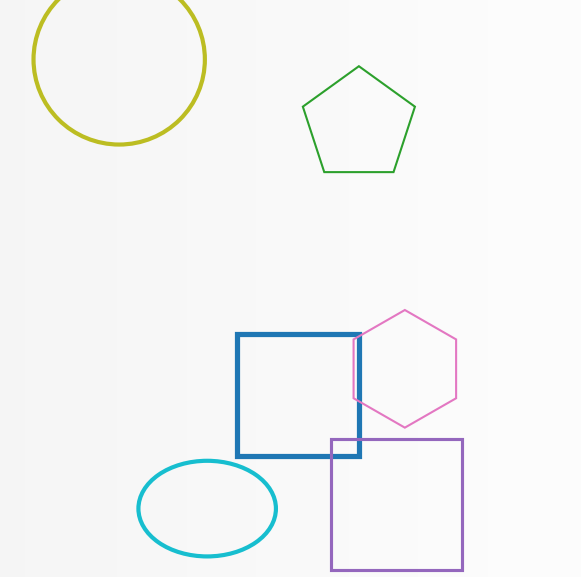[{"shape": "square", "thickness": 2.5, "radius": 0.53, "center": [0.513, 0.315]}, {"shape": "pentagon", "thickness": 1, "radius": 0.51, "center": [0.617, 0.783]}, {"shape": "square", "thickness": 1.5, "radius": 0.57, "center": [0.682, 0.126]}, {"shape": "hexagon", "thickness": 1, "radius": 0.51, "center": [0.697, 0.36]}, {"shape": "circle", "thickness": 2, "radius": 0.74, "center": [0.205, 0.896]}, {"shape": "oval", "thickness": 2, "radius": 0.59, "center": [0.356, 0.118]}]